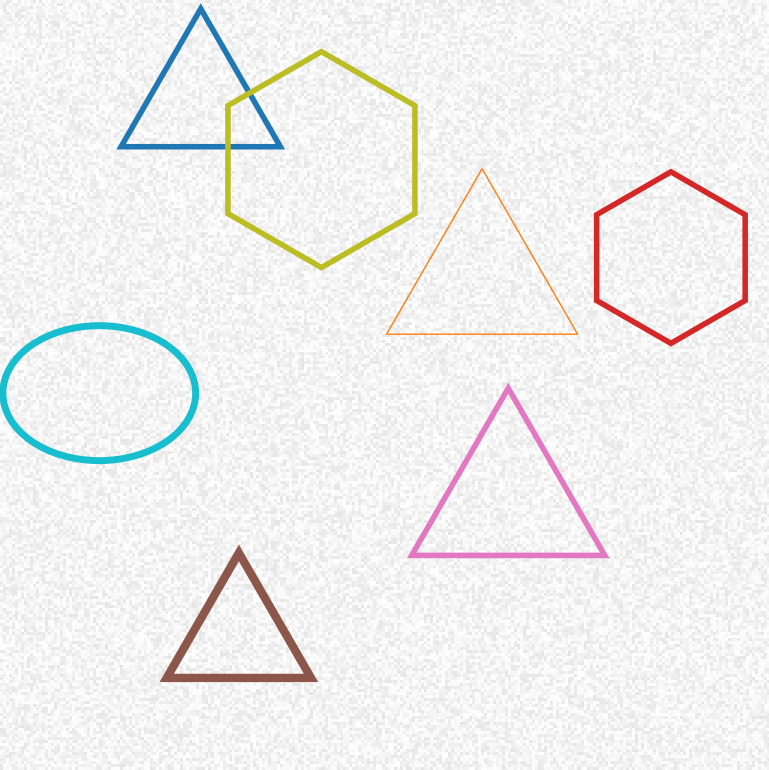[{"shape": "triangle", "thickness": 2, "radius": 0.6, "center": [0.261, 0.869]}, {"shape": "triangle", "thickness": 0.5, "radius": 0.72, "center": [0.626, 0.638]}, {"shape": "hexagon", "thickness": 2, "radius": 0.56, "center": [0.871, 0.665]}, {"shape": "triangle", "thickness": 3, "radius": 0.54, "center": [0.31, 0.174]}, {"shape": "triangle", "thickness": 2, "radius": 0.72, "center": [0.66, 0.351]}, {"shape": "hexagon", "thickness": 2, "radius": 0.7, "center": [0.417, 0.793]}, {"shape": "oval", "thickness": 2.5, "radius": 0.63, "center": [0.129, 0.489]}]